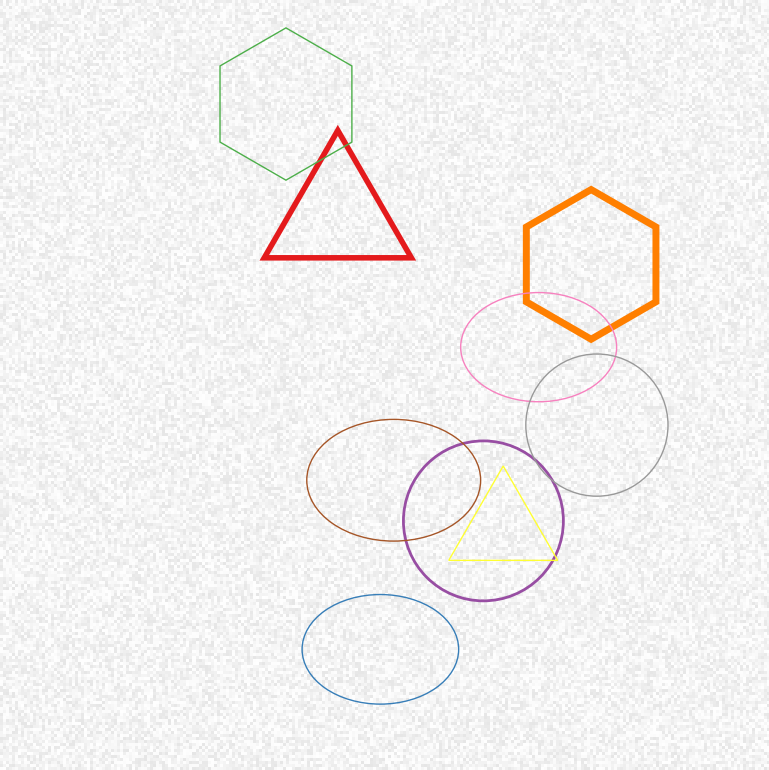[{"shape": "triangle", "thickness": 2, "radius": 0.55, "center": [0.439, 0.72]}, {"shape": "oval", "thickness": 0.5, "radius": 0.51, "center": [0.494, 0.157]}, {"shape": "hexagon", "thickness": 0.5, "radius": 0.49, "center": [0.371, 0.865]}, {"shape": "circle", "thickness": 1, "radius": 0.52, "center": [0.628, 0.324]}, {"shape": "hexagon", "thickness": 2.5, "radius": 0.49, "center": [0.768, 0.657]}, {"shape": "triangle", "thickness": 0.5, "radius": 0.41, "center": [0.654, 0.313]}, {"shape": "oval", "thickness": 0.5, "radius": 0.56, "center": [0.511, 0.376]}, {"shape": "oval", "thickness": 0.5, "radius": 0.51, "center": [0.7, 0.549]}, {"shape": "circle", "thickness": 0.5, "radius": 0.46, "center": [0.775, 0.448]}]